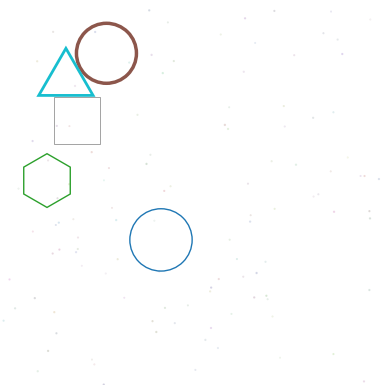[{"shape": "circle", "thickness": 1, "radius": 0.4, "center": [0.418, 0.377]}, {"shape": "hexagon", "thickness": 1, "radius": 0.35, "center": [0.122, 0.531]}, {"shape": "circle", "thickness": 2.5, "radius": 0.39, "center": [0.276, 0.862]}, {"shape": "square", "thickness": 0.5, "radius": 0.3, "center": [0.201, 0.687]}, {"shape": "triangle", "thickness": 2, "radius": 0.41, "center": [0.171, 0.793]}]